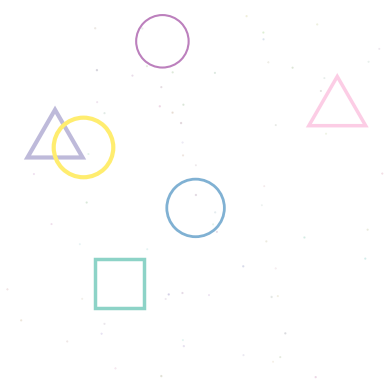[{"shape": "square", "thickness": 2.5, "radius": 0.32, "center": [0.31, 0.264]}, {"shape": "triangle", "thickness": 3, "radius": 0.41, "center": [0.143, 0.632]}, {"shape": "circle", "thickness": 2, "radius": 0.37, "center": [0.508, 0.46]}, {"shape": "triangle", "thickness": 2.5, "radius": 0.43, "center": [0.876, 0.716]}, {"shape": "circle", "thickness": 1.5, "radius": 0.34, "center": [0.422, 0.893]}, {"shape": "circle", "thickness": 3, "radius": 0.39, "center": [0.217, 0.617]}]